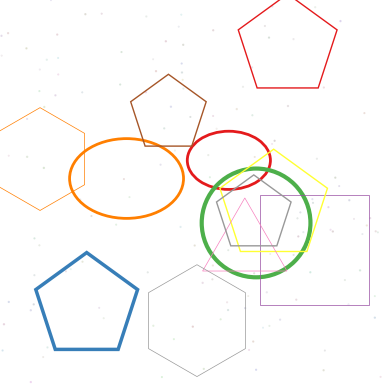[{"shape": "pentagon", "thickness": 1, "radius": 0.67, "center": [0.747, 0.881]}, {"shape": "oval", "thickness": 2, "radius": 0.54, "center": [0.594, 0.584]}, {"shape": "pentagon", "thickness": 2.5, "radius": 0.69, "center": [0.225, 0.205]}, {"shape": "circle", "thickness": 3, "radius": 0.71, "center": [0.665, 0.421]}, {"shape": "square", "thickness": 0.5, "radius": 0.71, "center": [0.817, 0.351]}, {"shape": "hexagon", "thickness": 0.5, "radius": 0.67, "center": [0.104, 0.587]}, {"shape": "oval", "thickness": 2, "radius": 0.74, "center": [0.329, 0.536]}, {"shape": "pentagon", "thickness": 1, "radius": 0.73, "center": [0.711, 0.466]}, {"shape": "pentagon", "thickness": 1, "radius": 0.52, "center": [0.437, 0.704]}, {"shape": "triangle", "thickness": 0.5, "radius": 0.63, "center": [0.636, 0.359]}, {"shape": "hexagon", "thickness": 0.5, "radius": 0.73, "center": [0.512, 0.167]}, {"shape": "pentagon", "thickness": 1, "radius": 0.51, "center": [0.659, 0.444]}]